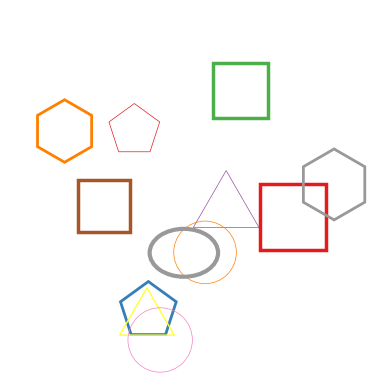[{"shape": "pentagon", "thickness": 0.5, "radius": 0.35, "center": [0.349, 0.662]}, {"shape": "square", "thickness": 2.5, "radius": 0.43, "center": [0.76, 0.436]}, {"shape": "pentagon", "thickness": 2, "radius": 0.38, "center": [0.385, 0.193]}, {"shape": "square", "thickness": 2.5, "radius": 0.36, "center": [0.625, 0.764]}, {"shape": "triangle", "thickness": 0.5, "radius": 0.49, "center": [0.587, 0.458]}, {"shape": "hexagon", "thickness": 2, "radius": 0.41, "center": [0.168, 0.66]}, {"shape": "circle", "thickness": 0.5, "radius": 0.41, "center": [0.533, 0.344]}, {"shape": "triangle", "thickness": 1, "radius": 0.41, "center": [0.382, 0.171]}, {"shape": "square", "thickness": 2.5, "radius": 0.33, "center": [0.27, 0.465]}, {"shape": "circle", "thickness": 0.5, "radius": 0.42, "center": [0.416, 0.117]}, {"shape": "hexagon", "thickness": 2, "radius": 0.46, "center": [0.868, 0.521]}, {"shape": "oval", "thickness": 3, "radius": 0.44, "center": [0.478, 0.343]}]